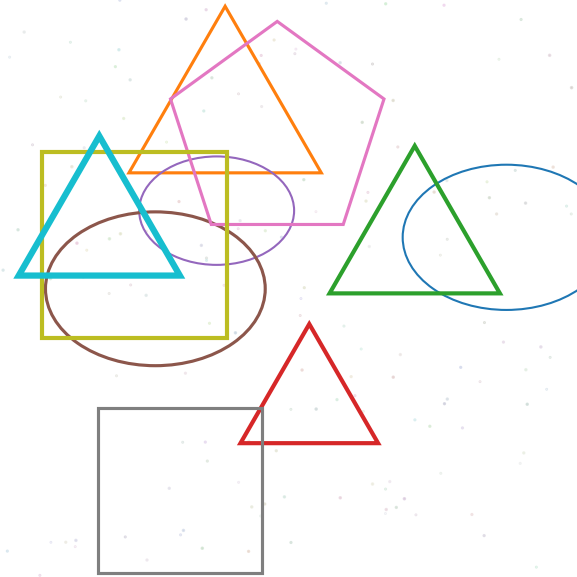[{"shape": "oval", "thickness": 1, "radius": 0.9, "center": [0.877, 0.588]}, {"shape": "triangle", "thickness": 1.5, "radius": 0.96, "center": [0.39, 0.796]}, {"shape": "triangle", "thickness": 2, "radius": 0.85, "center": [0.718, 0.576]}, {"shape": "triangle", "thickness": 2, "radius": 0.69, "center": [0.536, 0.301]}, {"shape": "oval", "thickness": 1, "radius": 0.67, "center": [0.375, 0.634]}, {"shape": "oval", "thickness": 1.5, "radius": 0.95, "center": [0.269, 0.499]}, {"shape": "pentagon", "thickness": 1.5, "radius": 0.97, "center": [0.48, 0.768]}, {"shape": "square", "thickness": 1.5, "radius": 0.71, "center": [0.312, 0.15]}, {"shape": "square", "thickness": 2, "radius": 0.8, "center": [0.233, 0.575]}, {"shape": "triangle", "thickness": 3, "radius": 0.81, "center": [0.172, 0.603]}]